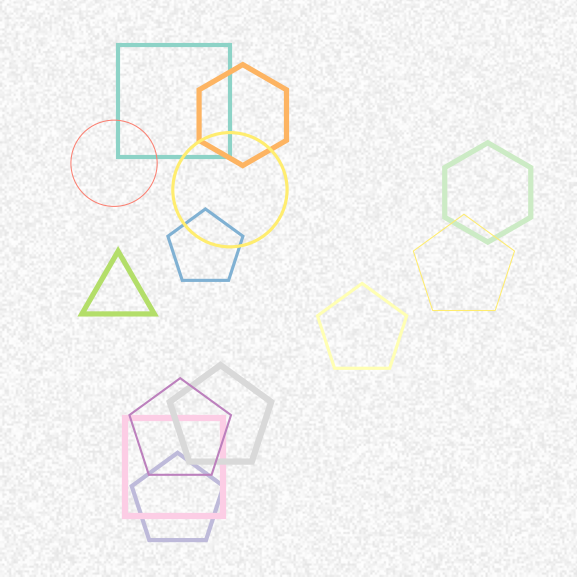[{"shape": "square", "thickness": 2, "radius": 0.49, "center": [0.301, 0.824]}, {"shape": "pentagon", "thickness": 1.5, "radius": 0.41, "center": [0.627, 0.427]}, {"shape": "pentagon", "thickness": 2, "radius": 0.42, "center": [0.308, 0.132]}, {"shape": "circle", "thickness": 0.5, "radius": 0.37, "center": [0.197, 0.716]}, {"shape": "pentagon", "thickness": 1.5, "radius": 0.34, "center": [0.356, 0.569]}, {"shape": "hexagon", "thickness": 2.5, "radius": 0.44, "center": [0.42, 0.8]}, {"shape": "triangle", "thickness": 2.5, "radius": 0.36, "center": [0.205, 0.492]}, {"shape": "square", "thickness": 3, "radius": 0.42, "center": [0.302, 0.191]}, {"shape": "pentagon", "thickness": 3, "radius": 0.46, "center": [0.382, 0.275]}, {"shape": "pentagon", "thickness": 1, "radius": 0.46, "center": [0.312, 0.252]}, {"shape": "hexagon", "thickness": 2.5, "radius": 0.43, "center": [0.845, 0.666]}, {"shape": "circle", "thickness": 1.5, "radius": 0.49, "center": [0.398, 0.671]}, {"shape": "pentagon", "thickness": 0.5, "radius": 0.46, "center": [0.803, 0.536]}]